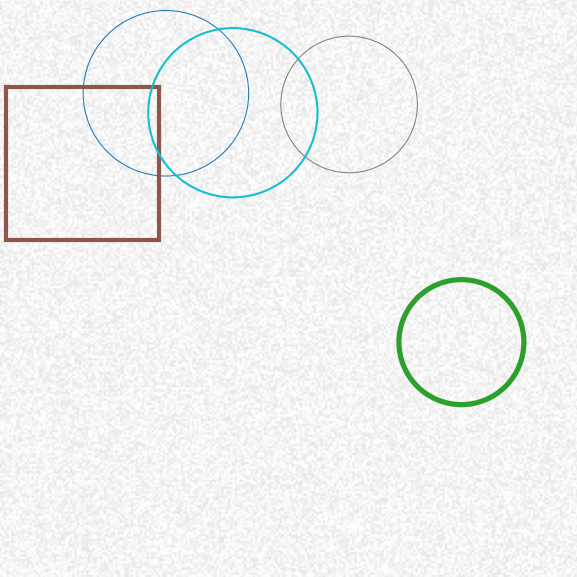[{"shape": "circle", "thickness": 0.5, "radius": 0.72, "center": [0.287, 0.838]}, {"shape": "circle", "thickness": 2.5, "radius": 0.54, "center": [0.799, 0.407]}, {"shape": "square", "thickness": 2, "radius": 0.66, "center": [0.143, 0.716]}, {"shape": "circle", "thickness": 0.5, "radius": 0.59, "center": [0.605, 0.818]}, {"shape": "circle", "thickness": 1, "radius": 0.73, "center": [0.403, 0.804]}]